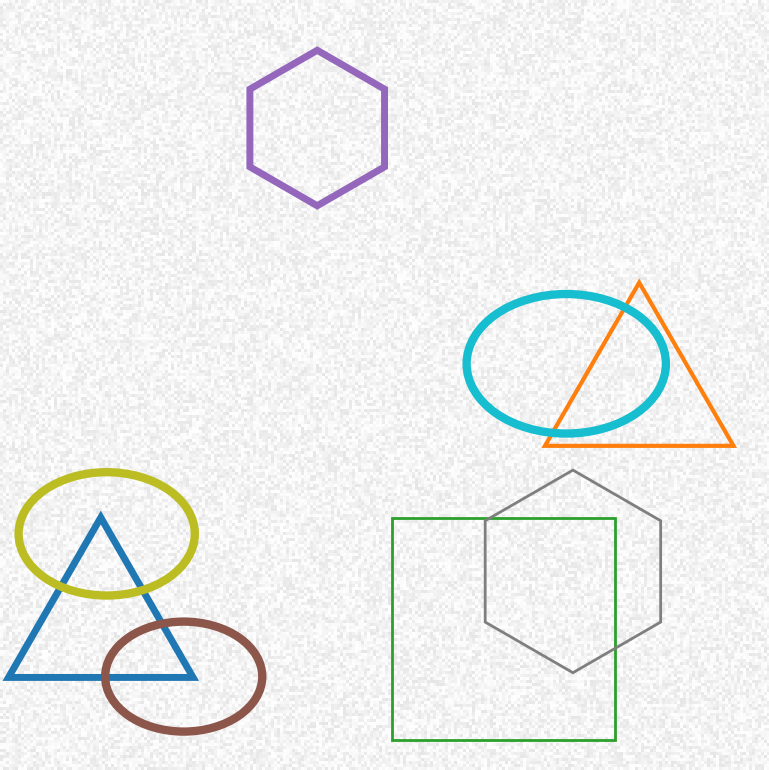[{"shape": "triangle", "thickness": 2.5, "radius": 0.69, "center": [0.131, 0.189]}, {"shape": "triangle", "thickness": 1.5, "radius": 0.71, "center": [0.83, 0.492]}, {"shape": "square", "thickness": 1, "radius": 0.72, "center": [0.654, 0.183]}, {"shape": "hexagon", "thickness": 2.5, "radius": 0.5, "center": [0.412, 0.834]}, {"shape": "oval", "thickness": 3, "radius": 0.51, "center": [0.239, 0.121]}, {"shape": "hexagon", "thickness": 1, "radius": 0.66, "center": [0.744, 0.258]}, {"shape": "oval", "thickness": 3, "radius": 0.57, "center": [0.139, 0.307]}, {"shape": "oval", "thickness": 3, "radius": 0.65, "center": [0.735, 0.528]}]